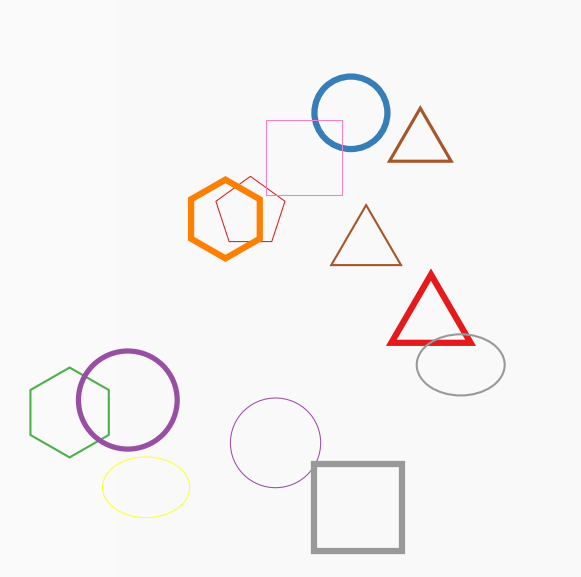[{"shape": "pentagon", "thickness": 0.5, "radius": 0.31, "center": [0.431, 0.631]}, {"shape": "triangle", "thickness": 3, "radius": 0.39, "center": [0.741, 0.445]}, {"shape": "circle", "thickness": 3, "radius": 0.31, "center": [0.604, 0.804]}, {"shape": "hexagon", "thickness": 1, "radius": 0.39, "center": [0.12, 0.285]}, {"shape": "circle", "thickness": 2.5, "radius": 0.42, "center": [0.22, 0.306]}, {"shape": "circle", "thickness": 0.5, "radius": 0.39, "center": [0.474, 0.232]}, {"shape": "hexagon", "thickness": 3, "radius": 0.34, "center": [0.388, 0.62]}, {"shape": "oval", "thickness": 0.5, "radius": 0.38, "center": [0.251, 0.155]}, {"shape": "triangle", "thickness": 1, "radius": 0.35, "center": [0.63, 0.575]}, {"shape": "triangle", "thickness": 1.5, "radius": 0.31, "center": [0.723, 0.751]}, {"shape": "square", "thickness": 0.5, "radius": 0.33, "center": [0.524, 0.727]}, {"shape": "oval", "thickness": 1, "radius": 0.38, "center": [0.793, 0.367]}, {"shape": "square", "thickness": 3, "radius": 0.38, "center": [0.616, 0.12]}]